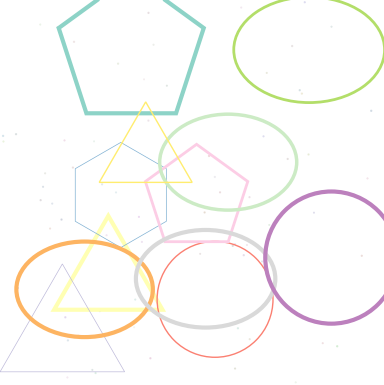[{"shape": "pentagon", "thickness": 3, "radius": 0.99, "center": [0.341, 0.866]}, {"shape": "triangle", "thickness": 3, "radius": 0.81, "center": [0.281, 0.277]}, {"shape": "triangle", "thickness": 0.5, "radius": 0.93, "center": [0.162, 0.128]}, {"shape": "circle", "thickness": 1, "radius": 0.75, "center": [0.559, 0.223]}, {"shape": "hexagon", "thickness": 0.5, "radius": 0.68, "center": [0.314, 0.494]}, {"shape": "oval", "thickness": 3, "radius": 0.89, "center": [0.22, 0.248]}, {"shape": "oval", "thickness": 2, "radius": 0.98, "center": [0.803, 0.871]}, {"shape": "pentagon", "thickness": 2, "radius": 0.7, "center": [0.511, 0.485]}, {"shape": "oval", "thickness": 3, "radius": 0.91, "center": [0.534, 0.276]}, {"shape": "circle", "thickness": 3, "radius": 0.86, "center": [0.861, 0.331]}, {"shape": "oval", "thickness": 2.5, "radius": 0.89, "center": [0.593, 0.579]}, {"shape": "triangle", "thickness": 1, "radius": 0.7, "center": [0.378, 0.596]}]